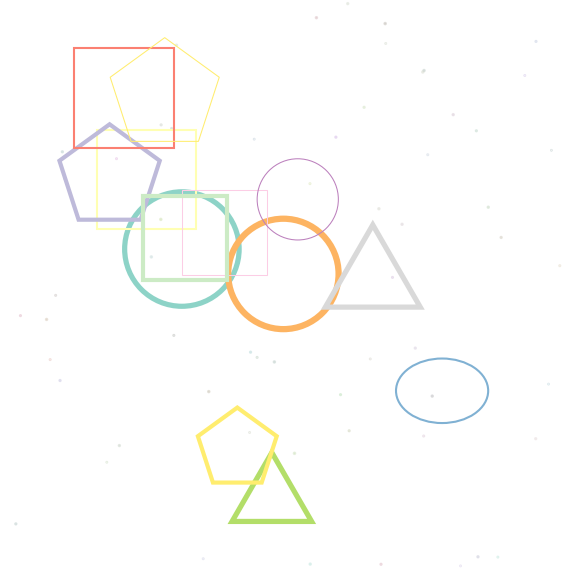[{"shape": "circle", "thickness": 2.5, "radius": 0.5, "center": [0.315, 0.568]}, {"shape": "square", "thickness": 1, "radius": 0.43, "center": [0.254, 0.688]}, {"shape": "pentagon", "thickness": 2, "radius": 0.46, "center": [0.19, 0.693]}, {"shape": "square", "thickness": 1, "radius": 0.44, "center": [0.215, 0.829]}, {"shape": "oval", "thickness": 1, "radius": 0.4, "center": [0.766, 0.322]}, {"shape": "circle", "thickness": 3, "radius": 0.48, "center": [0.491, 0.525]}, {"shape": "triangle", "thickness": 2.5, "radius": 0.4, "center": [0.471, 0.136]}, {"shape": "square", "thickness": 0.5, "radius": 0.37, "center": [0.389, 0.596]}, {"shape": "triangle", "thickness": 2.5, "radius": 0.47, "center": [0.646, 0.515]}, {"shape": "circle", "thickness": 0.5, "radius": 0.35, "center": [0.516, 0.654]}, {"shape": "square", "thickness": 2, "radius": 0.36, "center": [0.32, 0.588]}, {"shape": "pentagon", "thickness": 2, "radius": 0.36, "center": [0.411, 0.222]}, {"shape": "pentagon", "thickness": 0.5, "radius": 0.5, "center": [0.285, 0.835]}]